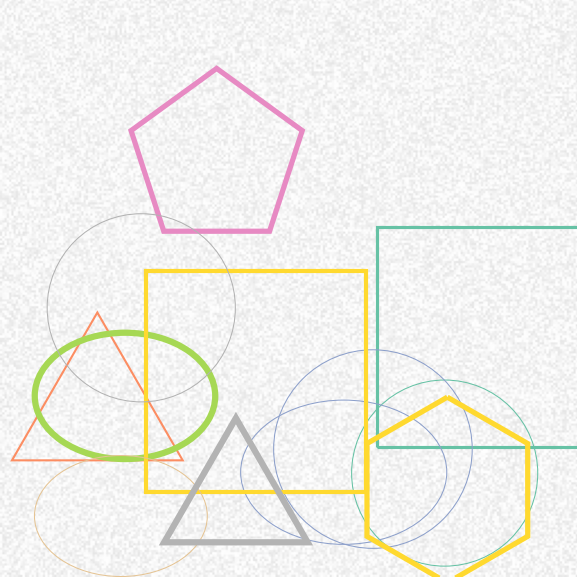[{"shape": "circle", "thickness": 0.5, "radius": 0.81, "center": [0.77, 0.18]}, {"shape": "square", "thickness": 1.5, "radius": 0.95, "center": [0.843, 0.415]}, {"shape": "triangle", "thickness": 1, "radius": 0.85, "center": [0.169, 0.287]}, {"shape": "circle", "thickness": 0.5, "radius": 0.86, "center": [0.646, 0.222]}, {"shape": "oval", "thickness": 0.5, "radius": 0.89, "center": [0.595, 0.181]}, {"shape": "pentagon", "thickness": 2.5, "radius": 0.78, "center": [0.375, 0.725]}, {"shape": "oval", "thickness": 3, "radius": 0.78, "center": [0.216, 0.314]}, {"shape": "square", "thickness": 2, "radius": 0.96, "center": [0.443, 0.338]}, {"shape": "hexagon", "thickness": 2.5, "radius": 0.8, "center": [0.775, 0.151]}, {"shape": "oval", "thickness": 0.5, "radius": 0.75, "center": [0.209, 0.106]}, {"shape": "triangle", "thickness": 3, "radius": 0.72, "center": [0.409, 0.132]}, {"shape": "circle", "thickness": 0.5, "radius": 0.81, "center": [0.245, 0.466]}]